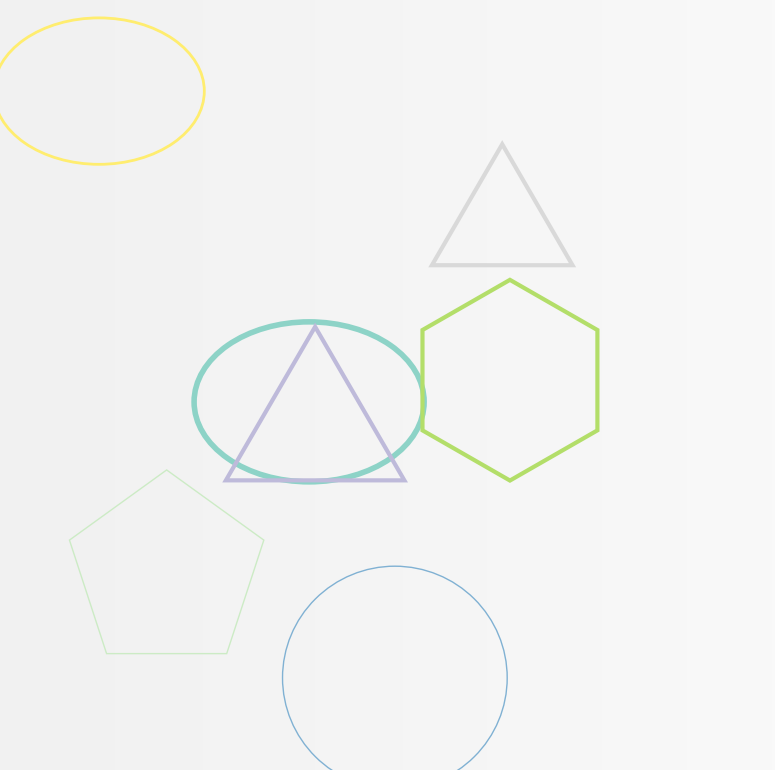[{"shape": "oval", "thickness": 2, "radius": 0.74, "center": [0.399, 0.478]}, {"shape": "triangle", "thickness": 1.5, "radius": 0.66, "center": [0.407, 0.443]}, {"shape": "circle", "thickness": 0.5, "radius": 0.72, "center": [0.509, 0.12]}, {"shape": "hexagon", "thickness": 1.5, "radius": 0.65, "center": [0.658, 0.506]}, {"shape": "triangle", "thickness": 1.5, "radius": 0.52, "center": [0.648, 0.708]}, {"shape": "pentagon", "thickness": 0.5, "radius": 0.66, "center": [0.215, 0.258]}, {"shape": "oval", "thickness": 1, "radius": 0.68, "center": [0.128, 0.882]}]